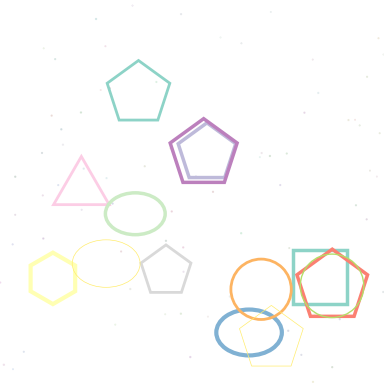[{"shape": "square", "thickness": 2.5, "radius": 0.35, "center": [0.832, 0.281]}, {"shape": "pentagon", "thickness": 2, "radius": 0.43, "center": [0.36, 0.757]}, {"shape": "hexagon", "thickness": 3, "radius": 0.33, "center": [0.137, 0.277]}, {"shape": "pentagon", "thickness": 2.5, "radius": 0.39, "center": [0.538, 0.602]}, {"shape": "pentagon", "thickness": 2.5, "radius": 0.48, "center": [0.863, 0.256]}, {"shape": "oval", "thickness": 3, "radius": 0.43, "center": [0.647, 0.136]}, {"shape": "circle", "thickness": 2, "radius": 0.39, "center": [0.678, 0.249]}, {"shape": "circle", "thickness": 1, "radius": 0.41, "center": [0.862, 0.258]}, {"shape": "triangle", "thickness": 2, "radius": 0.42, "center": [0.211, 0.51]}, {"shape": "pentagon", "thickness": 2, "radius": 0.34, "center": [0.431, 0.296]}, {"shape": "pentagon", "thickness": 2.5, "radius": 0.46, "center": [0.529, 0.6]}, {"shape": "oval", "thickness": 2.5, "radius": 0.39, "center": [0.351, 0.445]}, {"shape": "oval", "thickness": 0.5, "radius": 0.44, "center": [0.276, 0.315]}, {"shape": "pentagon", "thickness": 0.5, "radius": 0.44, "center": [0.705, 0.12]}]